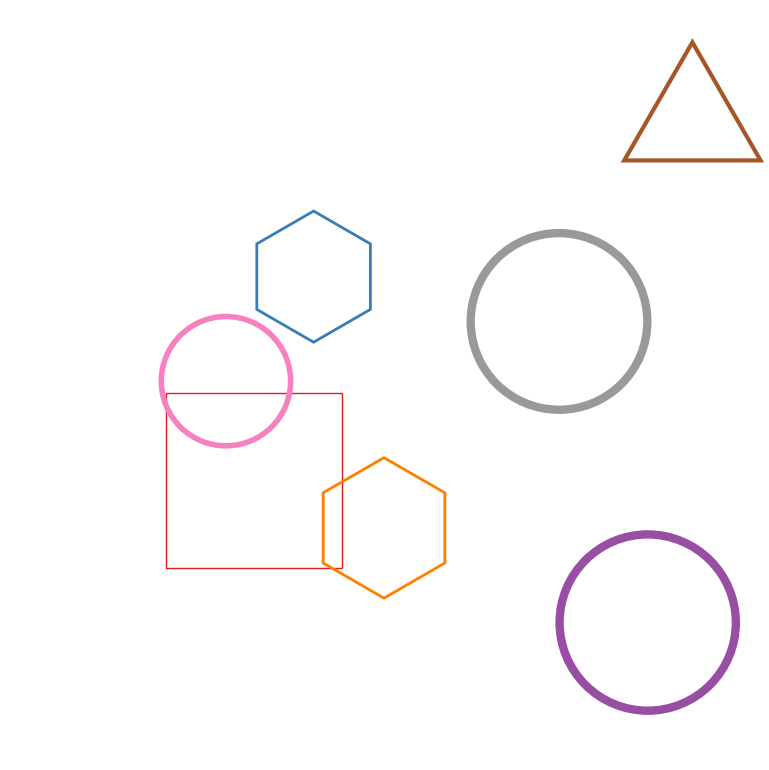[{"shape": "square", "thickness": 0.5, "radius": 0.57, "center": [0.33, 0.376]}, {"shape": "hexagon", "thickness": 1, "radius": 0.43, "center": [0.407, 0.641]}, {"shape": "circle", "thickness": 3, "radius": 0.57, "center": [0.841, 0.191]}, {"shape": "hexagon", "thickness": 1, "radius": 0.46, "center": [0.499, 0.314]}, {"shape": "triangle", "thickness": 1.5, "radius": 0.51, "center": [0.899, 0.843]}, {"shape": "circle", "thickness": 2, "radius": 0.42, "center": [0.293, 0.505]}, {"shape": "circle", "thickness": 3, "radius": 0.57, "center": [0.726, 0.583]}]